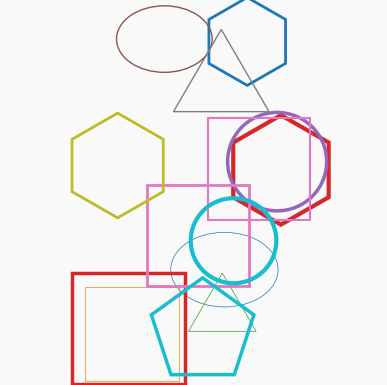[{"shape": "hexagon", "thickness": 2, "radius": 0.57, "center": [0.638, 0.892]}, {"shape": "oval", "thickness": 0.5, "radius": 0.69, "center": [0.579, 0.3]}, {"shape": "square", "thickness": 0.5, "radius": 0.61, "center": [0.341, 0.133]}, {"shape": "triangle", "thickness": 0.5, "radius": 0.5, "center": [0.574, 0.19]}, {"shape": "square", "thickness": 2.5, "radius": 0.72, "center": [0.332, 0.147]}, {"shape": "hexagon", "thickness": 3, "radius": 0.71, "center": [0.725, 0.559]}, {"shape": "circle", "thickness": 2.5, "radius": 0.64, "center": [0.715, 0.58]}, {"shape": "oval", "thickness": 1, "radius": 0.62, "center": [0.424, 0.899]}, {"shape": "square", "thickness": 1.5, "radius": 0.66, "center": [0.668, 0.56]}, {"shape": "square", "thickness": 2, "radius": 0.66, "center": [0.511, 0.389]}, {"shape": "triangle", "thickness": 1, "radius": 0.71, "center": [0.571, 0.781]}, {"shape": "hexagon", "thickness": 2, "radius": 0.68, "center": [0.304, 0.57]}, {"shape": "circle", "thickness": 3, "radius": 0.55, "center": [0.603, 0.375]}, {"shape": "pentagon", "thickness": 2.5, "radius": 0.7, "center": [0.523, 0.139]}]